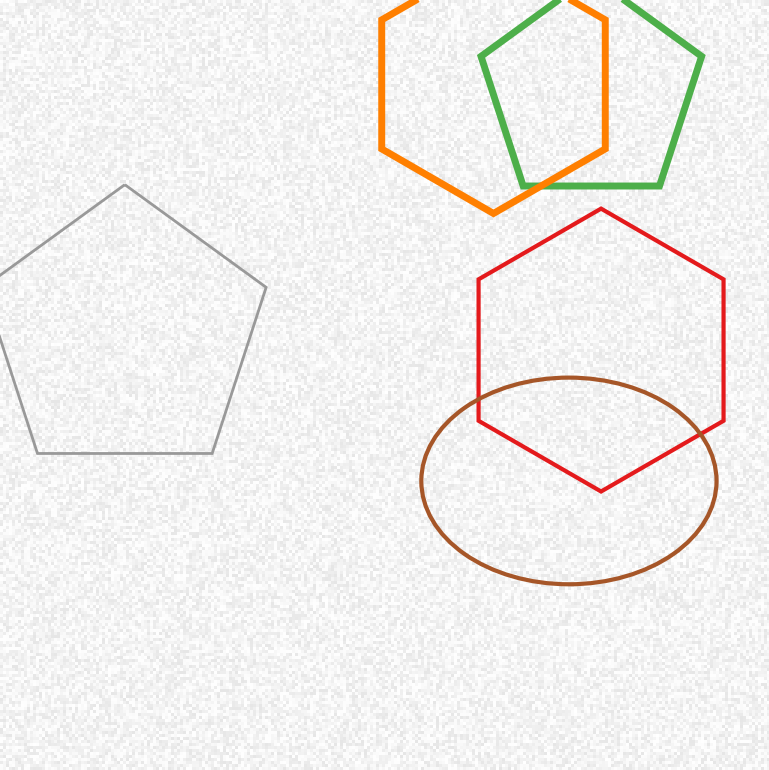[{"shape": "hexagon", "thickness": 1.5, "radius": 0.92, "center": [0.781, 0.545]}, {"shape": "pentagon", "thickness": 2.5, "radius": 0.75, "center": [0.768, 0.88]}, {"shape": "hexagon", "thickness": 2.5, "radius": 0.84, "center": [0.641, 0.89]}, {"shape": "oval", "thickness": 1.5, "radius": 0.96, "center": [0.739, 0.375]}, {"shape": "pentagon", "thickness": 1, "radius": 0.96, "center": [0.162, 0.567]}]